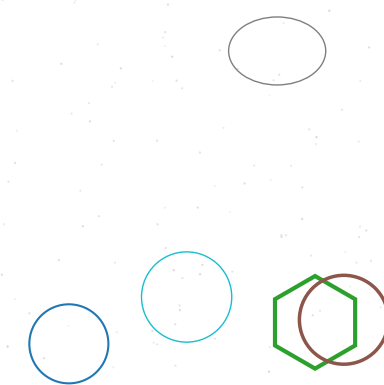[{"shape": "circle", "thickness": 1.5, "radius": 0.51, "center": [0.179, 0.107]}, {"shape": "hexagon", "thickness": 3, "radius": 0.6, "center": [0.818, 0.163]}, {"shape": "circle", "thickness": 2.5, "radius": 0.58, "center": [0.893, 0.169]}, {"shape": "oval", "thickness": 1, "radius": 0.63, "center": [0.72, 0.868]}, {"shape": "circle", "thickness": 1, "radius": 0.59, "center": [0.485, 0.229]}]